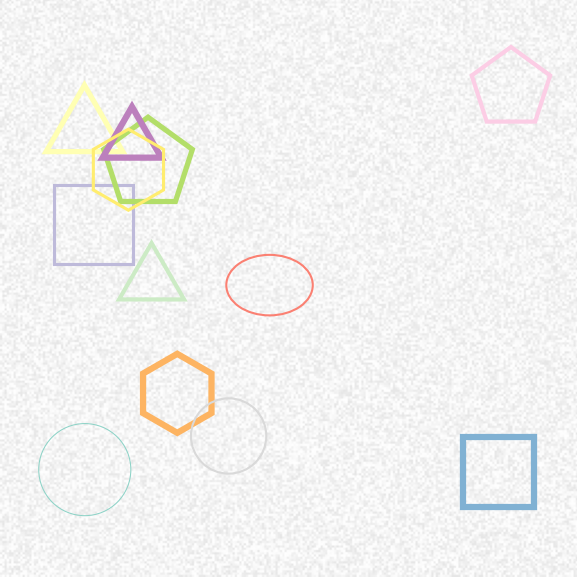[{"shape": "circle", "thickness": 0.5, "radius": 0.4, "center": [0.147, 0.186]}, {"shape": "triangle", "thickness": 2.5, "radius": 0.38, "center": [0.146, 0.775]}, {"shape": "square", "thickness": 1.5, "radius": 0.34, "center": [0.162, 0.61]}, {"shape": "oval", "thickness": 1, "radius": 0.37, "center": [0.467, 0.505]}, {"shape": "square", "thickness": 3, "radius": 0.31, "center": [0.863, 0.182]}, {"shape": "hexagon", "thickness": 3, "radius": 0.34, "center": [0.307, 0.318]}, {"shape": "pentagon", "thickness": 2.5, "radius": 0.4, "center": [0.256, 0.716]}, {"shape": "pentagon", "thickness": 2, "radius": 0.36, "center": [0.885, 0.846]}, {"shape": "circle", "thickness": 1, "radius": 0.33, "center": [0.396, 0.244]}, {"shape": "triangle", "thickness": 3, "radius": 0.29, "center": [0.229, 0.755]}, {"shape": "triangle", "thickness": 2, "radius": 0.33, "center": [0.262, 0.513]}, {"shape": "hexagon", "thickness": 1.5, "radius": 0.35, "center": [0.222, 0.705]}]